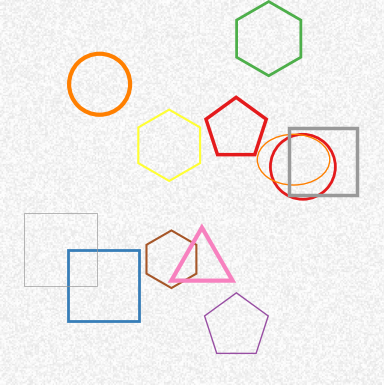[{"shape": "pentagon", "thickness": 2.5, "radius": 0.41, "center": [0.613, 0.665]}, {"shape": "circle", "thickness": 2, "radius": 0.42, "center": [0.787, 0.567]}, {"shape": "square", "thickness": 2, "radius": 0.46, "center": [0.268, 0.258]}, {"shape": "hexagon", "thickness": 2, "radius": 0.48, "center": [0.698, 0.9]}, {"shape": "pentagon", "thickness": 1, "radius": 0.43, "center": [0.614, 0.152]}, {"shape": "circle", "thickness": 3, "radius": 0.4, "center": [0.259, 0.781]}, {"shape": "oval", "thickness": 1, "radius": 0.47, "center": [0.762, 0.585]}, {"shape": "hexagon", "thickness": 1.5, "radius": 0.46, "center": [0.439, 0.623]}, {"shape": "hexagon", "thickness": 1.5, "radius": 0.37, "center": [0.445, 0.327]}, {"shape": "triangle", "thickness": 3, "radius": 0.46, "center": [0.524, 0.317]}, {"shape": "square", "thickness": 2.5, "radius": 0.44, "center": [0.839, 0.581]}, {"shape": "square", "thickness": 0.5, "radius": 0.48, "center": [0.157, 0.352]}]